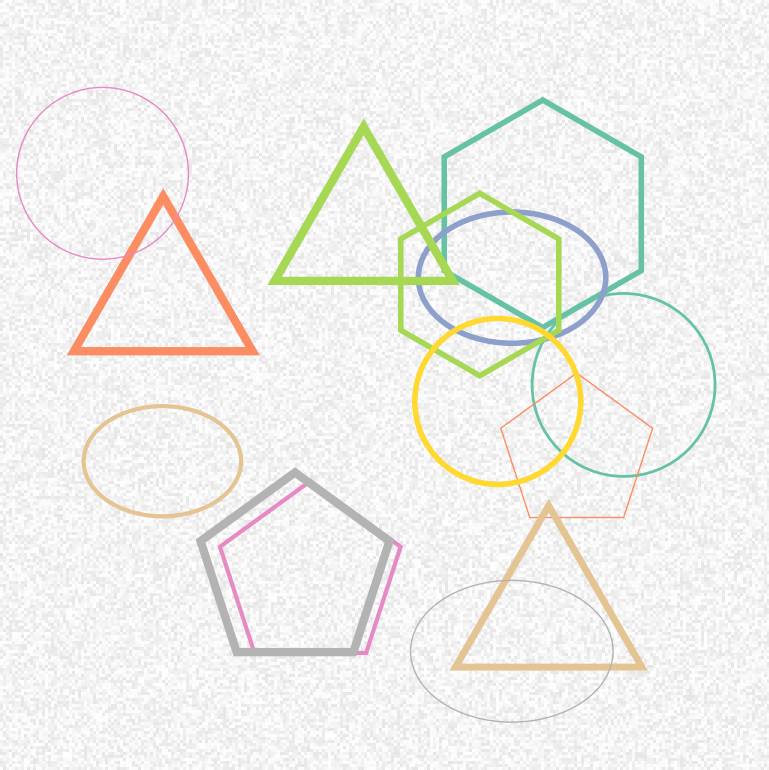[{"shape": "hexagon", "thickness": 2, "radius": 0.74, "center": [0.705, 0.722]}, {"shape": "circle", "thickness": 1, "radius": 0.59, "center": [0.81, 0.5]}, {"shape": "triangle", "thickness": 3, "radius": 0.67, "center": [0.212, 0.611]}, {"shape": "pentagon", "thickness": 0.5, "radius": 0.52, "center": [0.749, 0.412]}, {"shape": "oval", "thickness": 2, "radius": 0.61, "center": [0.665, 0.639]}, {"shape": "circle", "thickness": 0.5, "radius": 0.56, "center": [0.133, 0.775]}, {"shape": "pentagon", "thickness": 1.5, "radius": 0.62, "center": [0.403, 0.252]}, {"shape": "hexagon", "thickness": 2, "radius": 0.59, "center": [0.623, 0.63]}, {"shape": "triangle", "thickness": 3, "radius": 0.67, "center": [0.472, 0.702]}, {"shape": "circle", "thickness": 2, "radius": 0.54, "center": [0.646, 0.479]}, {"shape": "triangle", "thickness": 2.5, "radius": 0.7, "center": [0.713, 0.204]}, {"shape": "oval", "thickness": 1.5, "radius": 0.51, "center": [0.211, 0.401]}, {"shape": "oval", "thickness": 0.5, "radius": 0.66, "center": [0.665, 0.154]}, {"shape": "pentagon", "thickness": 3, "radius": 0.64, "center": [0.383, 0.257]}]